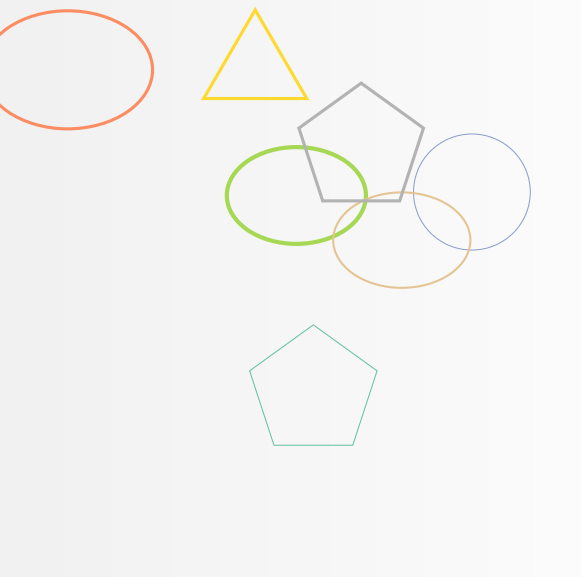[{"shape": "pentagon", "thickness": 0.5, "radius": 0.58, "center": [0.539, 0.321]}, {"shape": "oval", "thickness": 1.5, "radius": 0.73, "center": [0.116, 0.878]}, {"shape": "circle", "thickness": 0.5, "radius": 0.5, "center": [0.812, 0.667]}, {"shape": "oval", "thickness": 2, "radius": 0.6, "center": [0.51, 0.661]}, {"shape": "triangle", "thickness": 1.5, "radius": 0.51, "center": [0.439, 0.88]}, {"shape": "oval", "thickness": 1, "radius": 0.59, "center": [0.691, 0.583]}, {"shape": "pentagon", "thickness": 1.5, "radius": 0.56, "center": [0.621, 0.742]}]